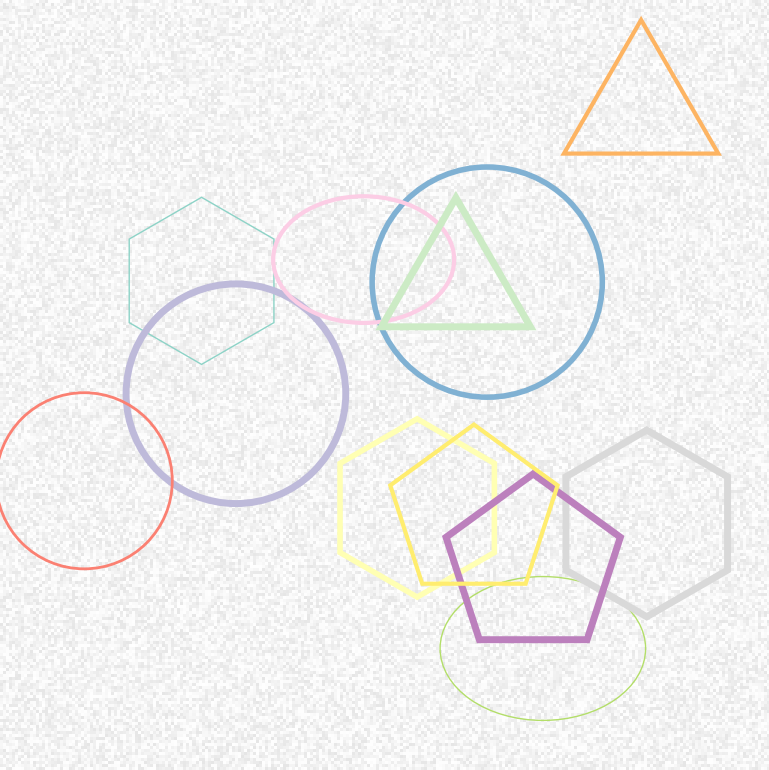[{"shape": "hexagon", "thickness": 0.5, "radius": 0.54, "center": [0.262, 0.635]}, {"shape": "hexagon", "thickness": 2, "radius": 0.58, "center": [0.542, 0.34]}, {"shape": "circle", "thickness": 2.5, "radius": 0.71, "center": [0.306, 0.489]}, {"shape": "circle", "thickness": 1, "radius": 0.57, "center": [0.109, 0.376]}, {"shape": "circle", "thickness": 2, "radius": 0.75, "center": [0.633, 0.634]}, {"shape": "triangle", "thickness": 1.5, "radius": 0.58, "center": [0.833, 0.858]}, {"shape": "oval", "thickness": 0.5, "radius": 0.67, "center": [0.705, 0.158]}, {"shape": "oval", "thickness": 1.5, "radius": 0.59, "center": [0.472, 0.663]}, {"shape": "hexagon", "thickness": 2.5, "radius": 0.61, "center": [0.84, 0.32]}, {"shape": "pentagon", "thickness": 2.5, "radius": 0.59, "center": [0.692, 0.265]}, {"shape": "triangle", "thickness": 2.5, "radius": 0.56, "center": [0.592, 0.631]}, {"shape": "pentagon", "thickness": 1.5, "radius": 0.57, "center": [0.615, 0.334]}]